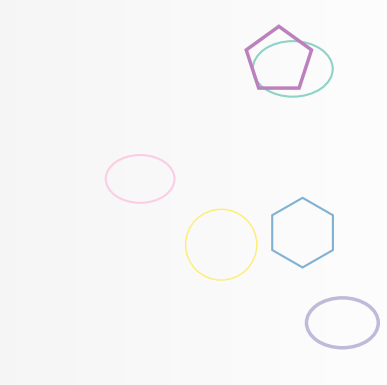[{"shape": "oval", "thickness": 1.5, "radius": 0.52, "center": [0.756, 0.821]}, {"shape": "oval", "thickness": 2.5, "radius": 0.46, "center": [0.884, 0.162]}, {"shape": "hexagon", "thickness": 1.5, "radius": 0.45, "center": [0.781, 0.396]}, {"shape": "oval", "thickness": 1.5, "radius": 0.44, "center": [0.362, 0.535]}, {"shape": "pentagon", "thickness": 2.5, "radius": 0.44, "center": [0.72, 0.843]}, {"shape": "circle", "thickness": 1, "radius": 0.46, "center": [0.571, 0.364]}]